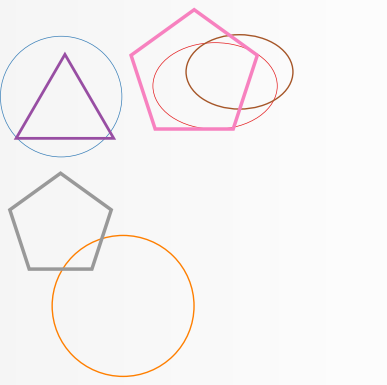[{"shape": "oval", "thickness": 0.5, "radius": 0.8, "center": [0.555, 0.777]}, {"shape": "circle", "thickness": 0.5, "radius": 0.78, "center": [0.158, 0.749]}, {"shape": "triangle", "thickness": 2, "radius": 0.73, "center": [0.168, 0.713]}, {"shape": "circle", "thickness": 1, "radius": 0.92, "center": [0.318, 0.205]}, {"shape": "oval", "thickness": 1, "radius": 0.69, "center": [0.618, 0.813]}, {"shape": "pentagon", "thickness": 2.5, "radius": 0.86, "center": [0.501, 0.803]}, {"shape": "pentagon", "thickness": 2.5, "radius": 0.69, "center": [0.156, 0.412]}]